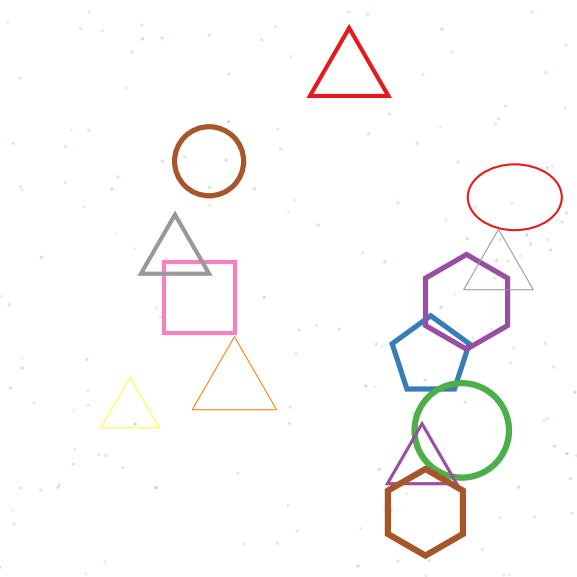[{"shape": "oval", "thickness": 1, "radius": 0.41, "center": [0.891, 0.658]}, {"shape": "triangle", "thickness": 2, "radius": 0.39, "center": [0.605, 0.872]}, {"shape": "pentagon", "thickness": 2.5, "radius": 0.35, "center": [0.746, 0.382]}, {"shape": "circle", "thickness": 3, "radius": 0.41, "center": [0.8, 0.254]}, {"shape": "triangle", "thickness": 1.5, "radius": 0.35, "center": [0.731, 0.196]}, {"shape": "hexagon", "thickness": 2.5, "radius": 0.41, "center": [0.808, 0.476]}, {"shape": "triangle", "thickness": 0.5, "radius": 0.42, "center": [0.406, 0.332]}, {"shape": "triangle", "thickness": 0.5, "radius": 0.29, "center": [0.225, 0.288]}, {"shape": "hexagon", "thickness": 3, "radius": 0.37, "center": [0.737, 0.112]}, {"shape": "circle", "thickness": 2.5, "radius": 0.3, "center": [0.362, 0.72]}, {"shape": "square", "thickness": 2, "radius": 0.31, "center": [0.346, 0.484]}, {"shape": "triangle", "thickness": 2, "radius": 0.34, "center": [0.303, 0.559]}, {"shape": "triangle", "thickness": 0.5, "radius": 0.35, "center": [0.863, 0.532]}]